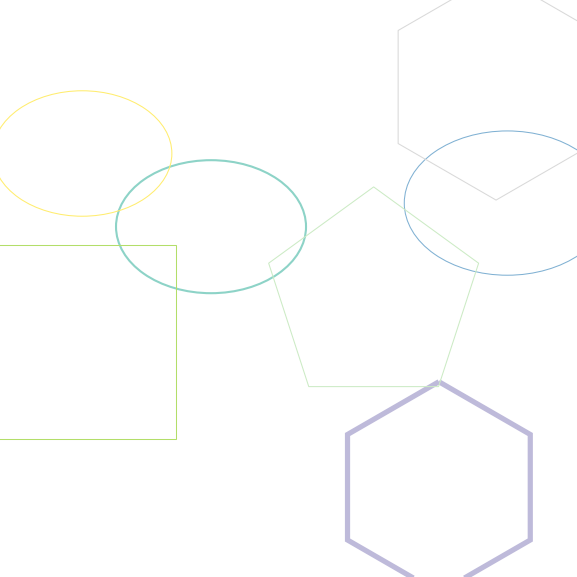[{"shape": "oval", "thickness": 1, "radius": 0.82, "center": [0.365, 0.607]}, {"shape": "hexagon", "thickness": 2.5, "radius": 0.91, "center": [0.76, 0.155]}, {"shape": "oval", "thickness": 0.5, "radius": 0.89, "center": [0.879, 0.647]}, {"shape": "square", "thickness": 0.5, "radius": 0.84, "center": [0.137, 0.407]}, {"shape": "hexagon", "thickness": 0.5, "radius": 0.98, "center": [0.859, 0.848]}, {"shape": "pentagon", "thickness": 0.5, "radius": 0.96, "center": [0.647, 0.484]}, {"shape": "oval", "thickness": 0.5, "radius": 0.78, "center": [0.142, 0.733]}]